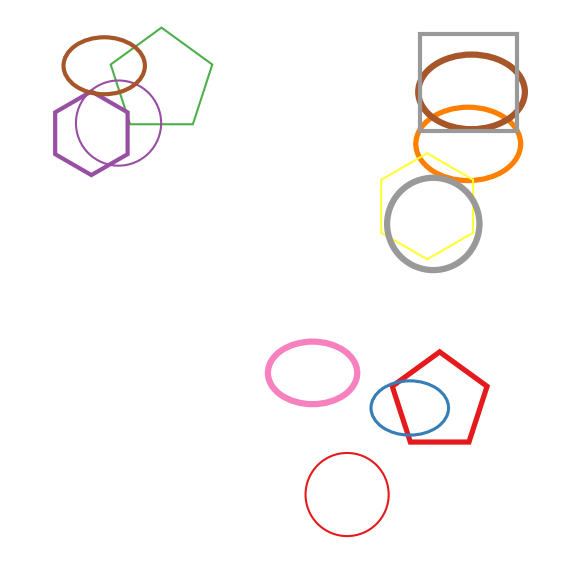[{"shape": "pentagon", "thickness": 2.5, "radius": 0.43, "center": [0.761, 0.303]}, {"shape": "circle", "thickness": 1, "radius": 0.36, "center": [0.601, 0.143]}, {"shape": "oval", "thickness": 1.5, "radius": 0.34, "center": [0.71, 0.293]}, {"shape": "pentagon", "thickness": 1, "radius": 0.46, "center": [0.28, 0.859]}, {"shape": "circle", "thickness": 1, "radius": 0.37, "center": [0.205, 0.786]}, {"shape": "hexagon", "thickness": 2, "radius": 0.36, "center": [0.158, 0.768]}, {"shape": "oval", "thickness": 2.5, "radius": 0.45, "center": [0.811, 0.75]}, {"shape": "hexagon", "thickness": 1, "radius": 0.46, "center": [0.74, 0.642]}, {"shape": "oval", "thickness": 2, "radius": 0.35, "center": [0.18, 0.885]}, {"shape": "oval", "thickness": 3, "radius": 0.46, "center": [0.817, 0.84]}, {"shape": "oval", "thickness": 3, "radius": 0.39, "center": [0.541, 0.353]}, {"shape": "circle", "thickness": 3, "radius": 0.4, "center": [0.75, 0.611]}, {"shape": "square", "thickness": 2, "radius": 0.42, "center": [0.812, 0.857]}]